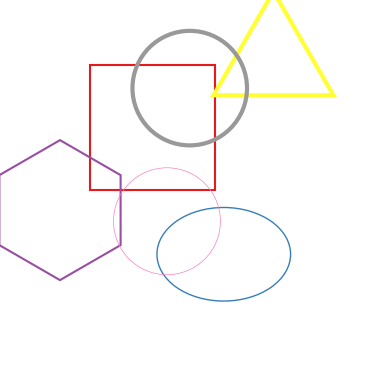[{"shape": "square", "thickness": 1.5, "radius": 0.81, "center": [0.397, 0.668]}, {"shape": "oval", "thickness": 1, "radius": 0.87, "center": [0.581, 0.34]}, {"shape": "hexagon", "thickness": 1.5, "radius": 0.91, "center": [0.156, 0.454]}, {"shape": "triangle", "thickness": 3, "radius": 0.9, "center": [0.71, 0.842]}, {"shape": "circle", "thickness": 0.5, "radius": 0.69, "center": [0.434, 0.425]}, {"shape": "circle", "thickness": 3, "radius": 0.74, "center": [0.493, 0.771]}]